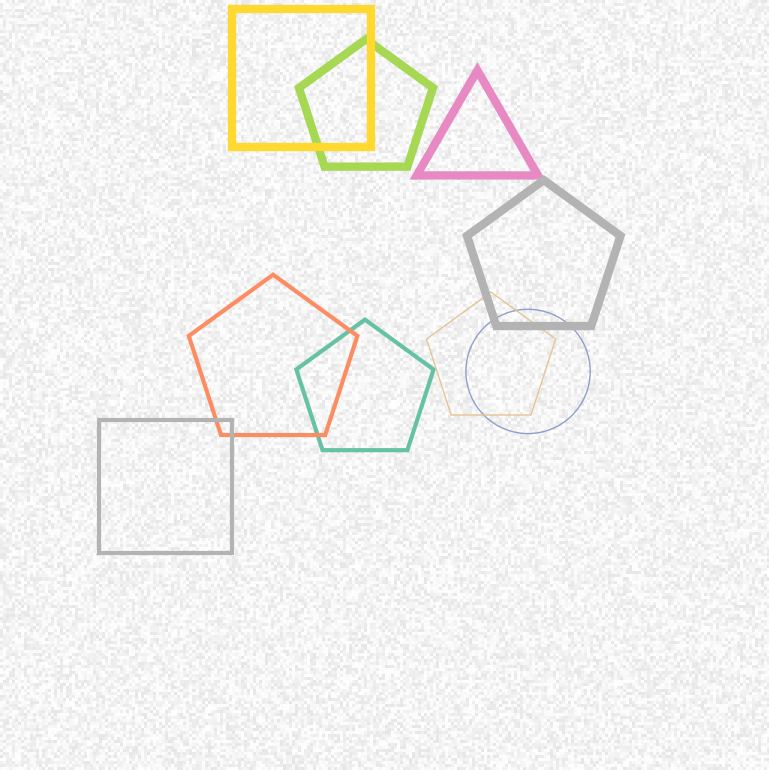[{"shape": "pentagon", "thickness": 1.5, "radius": 0.47, "center": [0.474, 0.491]}, {"shape": "pentagon", "thickness": 1.5, "radius": 0.58, "center": [0.355, 0.528]}, {"shape": "circle", "thickness": 0.5, "radius": 0.4, "center": [0.686, 0.518]}, {"shape": "triangle", "thickness": 3, "radius": 0.45, "center": [0.62, 0.818]}, {"shape": "pentagon", "thickness": 3, "radius": 0.46, "center": [0.475, 0.858]}, {"shape": "square", "thickness": 3, "radius": 0.45, "center": [0.392, 0.899]}, {"shape": "pentagon", "thickness": 0.5, "radius": 0.44, "center": [0.638, 0.532]}, {"shape": "pentagon", "thickness": 3, "radius": 0.52, "center": [0.706, 0.661]}, {"shape": "square", "thickness": 1.5, "radius": 0.43, "center": [0.215, 0.368]}]